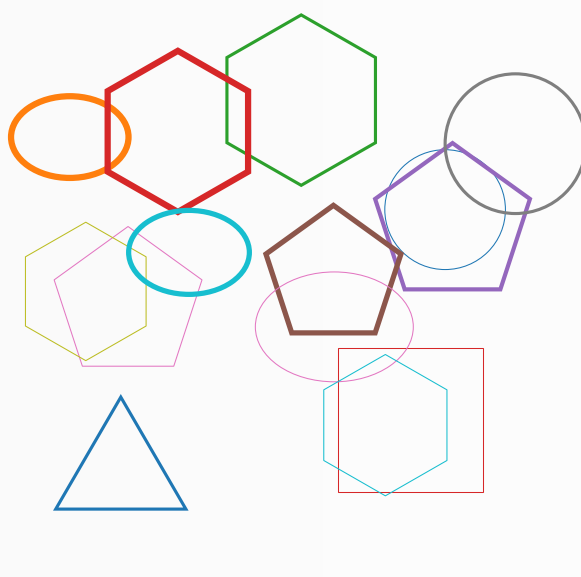[{"shape": "circle", "thickness": 0.5, "radius": 0.52, "center": [0.766, 0.636]}, {"shape": "triangle", "thickness": 1.5, "radius": 0.65, "center": [0.208, 0.182]}, {"shape": "oval", "thickness": 3, "radius": 0.51, "center": [0.12, 0.762]}, {"shape": "hexagon", "thickness": 1.5, "radius": 0.74, "center": [0.518, 0.826]}, {"shape": "hexagon", "thickness": 3, "radius": 0.7, "center": [0.306, 0.772]}, {"shape": "square", "thickness": 0.5, "radius": 0.62, "center": [0.706, 0.272]}, {"shape": "pentagon", "thickness": 2, "radius": 0.7, "center": [0.779, 0.611]}, {"shape": "pentagon", "thickness": 2.5, "radius": 0.61, "center": [0.574, 0.521]}, {"shape": "oval", "thickness": 0.5, "radius": 0.68, "center": [0.575, 0.433]}, {"shape": "pentagon", "thickness": 0.5, "radius": 0.67, "center": [0.22, 0.473]}, {"shape": "circle", "thickness": 1.5, "radius": 0.6, "center": [0.887, 0.75]}, {"shape": "hexagon", "thickness": 0.5, "radius": 0.6, "center": [0.148, 0.495]}, {"shape": "hexagon", "thickness": 0.5, "radius": 0.61, "center": [0.663, 0.263]}, {"shape": "oval", "thickness": 2.5, "radius": 0.52, "center": [0.325, 0.562]}]